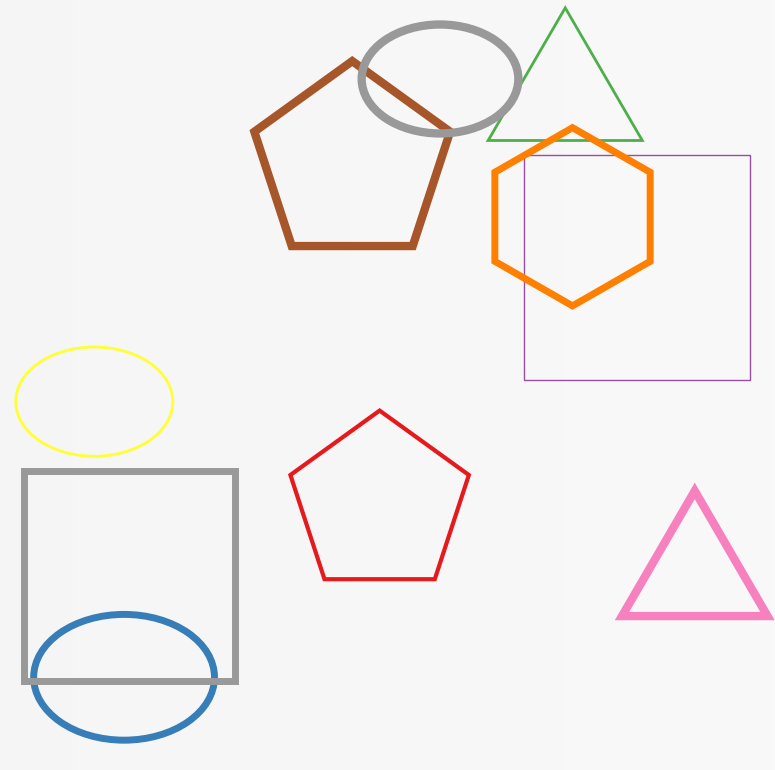[{"shape": "pentagon", "thickness": 1.5, "radius": 0.61, "center": [0.49, 0.346]}, {"shape": "oval", "thickness": 2.5, "radius": 0.58, "center": [0.16, 0.12]}, {"shape": "triangle", "thickness": 1, "radius": 0.57, "center": [0.729, 0.875]}, {"shape": "square", "thickness": 0.5, "radius": 0.73, "center": [0.822, 0.652]}, {"shape": "hexagon", "thickness": 2.5, "radius": 0.58, "center": [0.739, 0.718]}, {"shape": "oval", "thickness": 1, "radius": 0.51, "center": [0.122, 0.478]}, {"shape": "pentagon", "thickness": 3, "radius": 0.66, "center": [0.454, 0.788]}, {"shape": "triangle", "thickness": 3, "radius": 0.54, "center": [0.896, 0.254]}, {"shape": "oval", "thickness": 3, "radius": 0.51, "center": [0.568, 0.897]}, {"shape": "square", "thickness": 2.5, "radius": 0.68, "center": [0.167, 0.253]}]